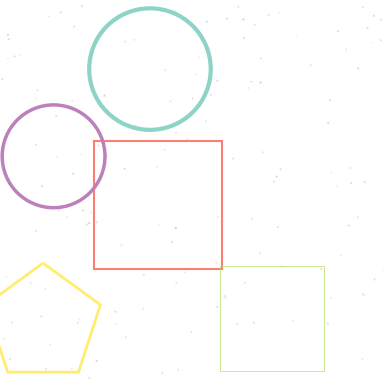[{"shape": "circle", "thickness": 3, "radius": 0.79, "center": [0.39, 0.821]}, {"shape": "square", "thickness": 1.5, "radius": 0.83, "center": [0.411, 0.467]}, {"shape": "square", "thickness": 0.5, "radius": 0.68, "center": [0.706, 0.173]}, {"shape": "circle", "thickness": 2.5, "radius": 0.67, "center": [0.139, 0.594]}, {"shape": "pentagon", "thickness": 2, "radius": 0.78, "center": [0.112, 0.16]}]